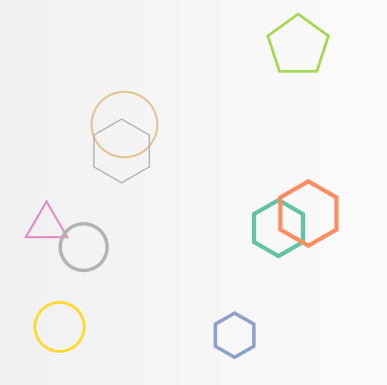[{"shape": "hexagon", "thickness": 3, "radius": 0.36, "center": [0.719, 0.408]}, {"shape": "hexagon", "thickness": 3, "radius": 0.42, "center": [0.796, 0.445]}, {"shape": "hexagon", "thickness": 2.5, "radius": 0.29, "center": [0.605, 0.129]}, {"shape": "triangle", "thickness": 1.5, "radius": 0.31, "center": [0.12, 0.415]}, {"shape": "pentagon", "thickness": 2, "radius": 0.41, "center": [0.769, 0.881]}, {"shape": "circle", "thickness": 2, "radius": 0.32, "center": [0.154, 0.151]}, {"shape": "circle", "thickness": 1.5, "radius": 0.42, "center": [0.321, 0.676]}, {"shape": "circle", "thickness": 2.5, "radius": 0.3, "center": [0.216, 0.358]}, {"shape": "hexagon", "thickness": 1, "radius": 0.41, "center": [0.314, 0.608]}]